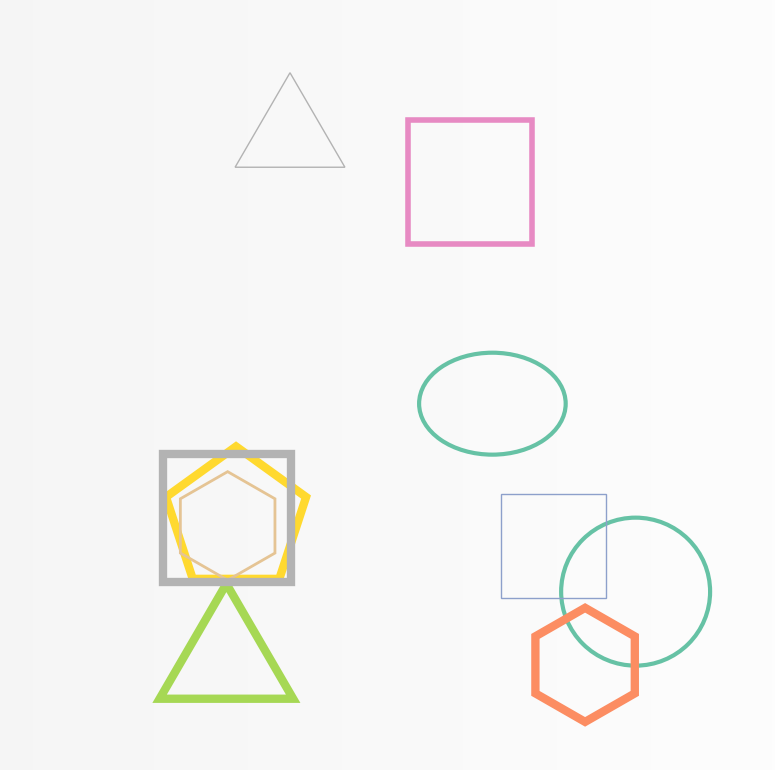[{"shape": "oval", "thickness": 1.5, "radius": 0.47, "center": [0.635, 0.476]}, {"shape": "circle", "thickness": 1.5, "radius": 0.48, "center": [0.82, 0.232]}, {"shape": "hexagon", "thickness": 3, "radius": 0.37, "center": [0.755, 0.137]}, {"shape": "square", "thickness": 0.5, "radius": 0.34, "center": [0.714, 0.291]}, {"shape": "square", "thickness": 2, "radius": 0.4, "center": [0.606, 0.764]}, {"shape": "triangle", "thickness": 3, "radius": 0.5, "center": [0.292, 0.142]}, {"shape": "pentagon", "thickness": 3, "radius": 0.48, "center": [0.305, 0.325]}, {"shape": "hexagon", "thickness": 1, "radius": 0.35, "center": [0.294, 0.317]}, {"shape": "triangle", "thickness": 0.5, "radius": 0.41, "center": [0.374, 0.824]}, {"shape": "square", "thickness": 3, "radius": 0.41, "center": [0.293, 0.327]}]